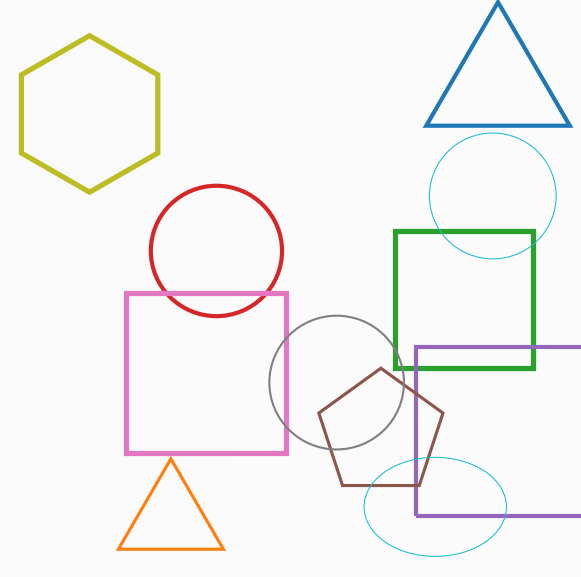[{"shape": "triangle", "thickness": 2, "radius": 0.71, "center": [0.857, 0.853]}, {"shape": "triangle", "thickness": 1.5, "radius": 0.52, "center": [0.294, 0.1]}, {"shape": "square", "thickness": 2.5, "radius": 0.6, "center": [0.798, 0.48]}, {"shape": "circle", "thickness": 2, "radius": 0.56, "center": [0.372, 0.565]}, {"shape": "square", "thickness": 2, "radius": 0.73, "center": [0.861, 0.252]}, {"shape": "pentagon", "thickness": 1.5, "radius": 0.56, "center": [0.655, 0.249]}, {"shape": "square", "thickness": 2.5, "radius": 0.69, "center": [0.354, 0.354]}, {"shape": "circle", "thickness": 1, "radius": 0.58, "center": [0.579, 0.337]}, {"shape": "hexagon", "thickness": 2.5, "radius": 0.68, "center": [0.154, 0.802]}, {"shape": "oval", "thickness": 0.5, "radius": 0.61, "center": [0.749, 0.121]}, {"shape": "circle", "thickness": 0.5, "radius": 0.54, "center": [0.848, 0.66]}]